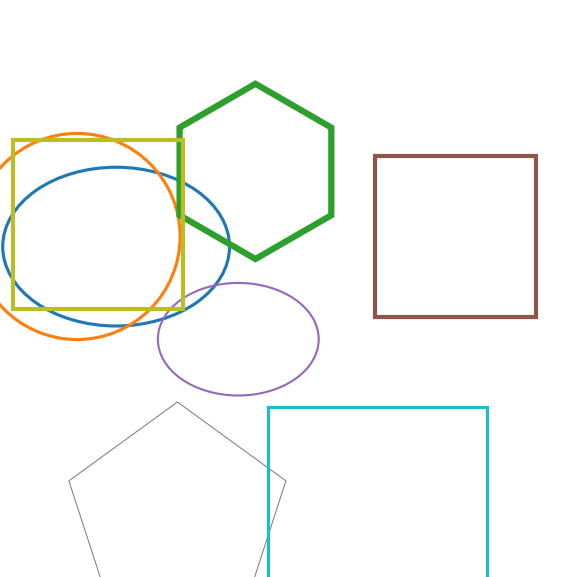[{"shape": "oval", "thickness": 1.5, "radius": 0.98, "center": [0.201, 0.572]}, {"shape": "circle", "thickness": 1.5, "radius": 0.89, "center": [0.133, 0.59]}, {"shape": "hexagon", "thickness": 3, "radius": 0.76, "center": [0.442, 0.702]}, {"shape": "oval", "thickness": 1, "radius": 0.7, "center": [0.413, 0.412]}, {"shape": "square", "thickness": 2, "radius": 0.7, "center": [0.788, 0.59]}, {"shape": "pentagon", "thickness": 0.5, "radius": 0.99, "center": [0.307, 0.105]}, {"shape": "square", "thickness": 2, "radius": 0.73, "center": [0.17, 0.611]}, {"shape": "square", "thickness": 1.5, "radius": 0.95, "center": [0.654, 0.104]}]